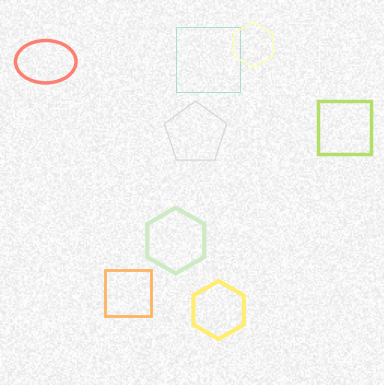[{"shape": "square", "thickness": 0.5, "radius": 0.42, "center": [0.54, 0.846]}, {"shape": "hexagon", "thickness": 1, "radius": 0.29, "center": [0.657, 0.883]}, {"shape": "oval", "thickness": 2.5, "radius": 0.39, "center": [0.119, 0.84]}, {"shape": "square", "thickness": 2, "radius": 0.3, "center": [0.332, 0.24]}, {"shape": "square", "thickness": 2.5, "radius": 0.34, "center": [0.895, 0.669]}, {"shape": "pentagon", "thickness": 1, "radius": 0.42, "center": [0.508, 0.653]}, {"shape": "hexagon", "thickness": 3, "radius": 0.43, "center": [0.457, 0.375]}, {"shape": "hexagon", "thickness": 3, "radius": 0.38, "center": [0.568, 0.195]}]